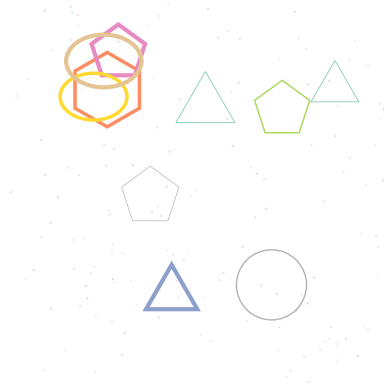[{"shape": "triangle", "thickness": 0.5, "radius": 0.44, "center": [0.534, 0.726]}, {"shape": "triangle", "thickness": 0.5, "radius": 0.36, "center": [0.87, 0.771]}, {"shape": "hexagon", "thickness": 2.5, "radius": 0.48, "center": [0.279, 0.767]}, {"shape": "triangle", "thickness": 3, "radius": 0.38, "center": [0.446, 0.235]}, {"shape": "pentagon", "thickness": 3, "radius": 0.37, "center": [0.307, 0.863]}, {"shape": "pentagon", "thickness": 1, "radius": 0.38, "center": [0.733, 0.716]}, {"shape": "oval", "thickness": 2.5, "radius": 0.43, "center": [0.243, 0.749]}, {"shape": "oval", "thickness": 3, "radius": 0.49, "center": [0.27, 0.842]}, {"shape": "circle", "thickness": 1, "radius": 0.46, "center": [0.705, 0.26]}, {"shape": "pentagon", "thickness": 0.5, "radius": 0.39, "center": [0.39, 0.49]}]